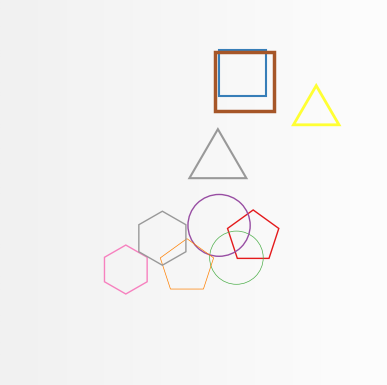[{"shape": "pentagon", "thickness": 1, "radius": 0.35, "center": [0.653, 0.385]}, {"shape": "square", "thickness": 1.5, "radius": 0.3, "center": [0.626, 0.811]}, {"shape": "circle", "thickness": 0.5, "radius": 0.35, "center": [0.61, 0.331]}, {"shape": "circle", "thickness": 1, "radius": 0.4, "center": [0.565, 0.415]}, {"shape": "pentagon", "thickness": 0.5, "radius": 0.36, "center": [0.482, 0.308]}, {"shape": "triangle", "thickness": 2, "radius": 0.34, "center": [0.816, 0.71]}, {"shape": "square", "thickness": 2.5, "radius": 0.38, "center": [0.63, 0.788]}, {"shape": "hexagon", "thickness": 1, "radius": 0.32, "center": [0.325, 0.3]}, {"shape": "triangle", "thickness": 1.5, "radius": 0.42, "center": [0.562, 0.58]}, {"shape": "hexagon", "thickness": 1, "radius": 0.35, "center": [0.419, 0.381]}]